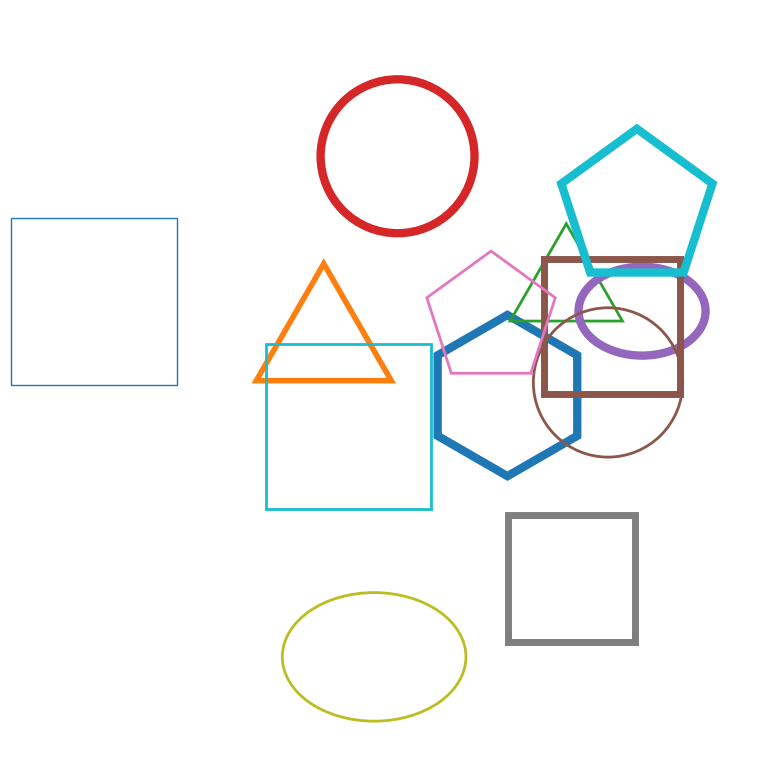[{"shape": "square", "thickness": 0.5, "radius": 0.54, "center": [0.122, 0.608]}, {"shape": "hexagon", "thickness": 3, "radius": 0.52, "center": [0.659, 0.486]}, {"shape": "triangle", "thickness": 2, "radius": 0.51, "center": [0.42, 0.556]}, {"shape": "triangle", "thickness": 1, "radius": 0.42, "center": [0.735, 0.625]}, {"shape": "circle", "thickness": 3, "radius": 0.5, "center": [0.516, 0.797]}, {"shape": "oval", "thickness": 3, "radius": 0.41, "center": [0.834, 0.596]}, {"shape": "square", "thickness": 2.5, "radius": 0.44, "center": [0.795, 0.576]}, {"shape": "circle", "thickness": 1, "radius": 0.48, "center": [0.79, 0.503]}, {"shape": "pentagon", "thickness": 1, "radius": 0.44, "center": [0.638, 0.586]}, {"shape": "square", "thickness": 2.5, "radius": 0.41, "center": [0.742, 0.249]}, {"shape": "oval", "thickness": 1, "radius": 0.6, "center": [0.486, 0.147]}, {"shape": "pentagon", "thickness": 3, "radius": 0.52, "center": [0.827, 0.73]}, {"shape": "square", "thickness": 1, "radius": 0.54, "center": [0.452, 0.446]}]